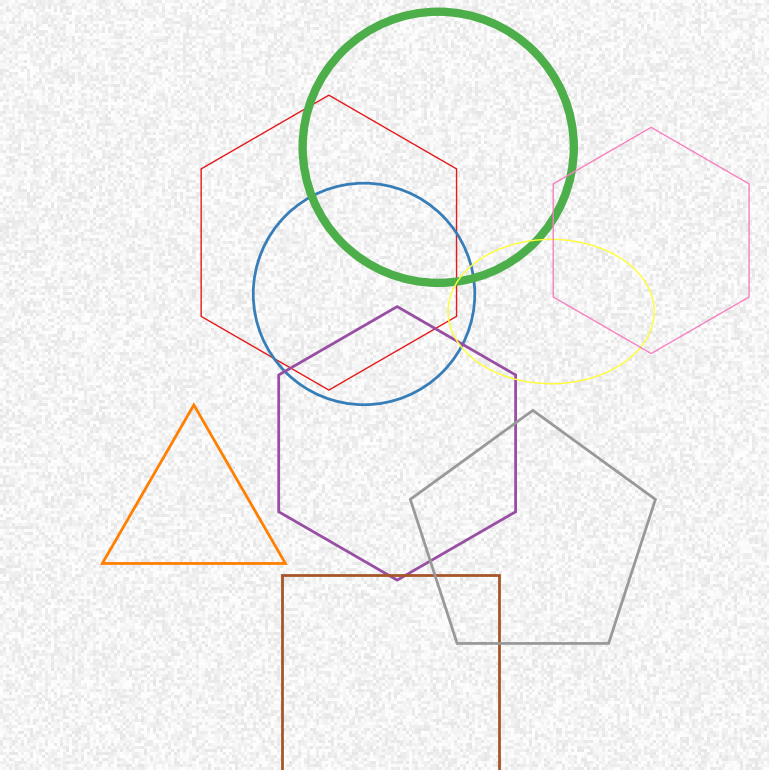[{"shape": "hexagon", "thickness": 0.5, "radius": 0.96, "center": [0.427, 0.685]}, {"shape": "circle", "thickness": 1, "radius": 0.72, "center": [0.473, 0.618]}, {"shape": "circle", "thickness": 3, "radius": 0.88, "center": [0.569, 0.809]}, {"shape": "hexagon", "thickness": 1, "radius": 0.89, "center": [0.516, 0.424]}, {"shape": "triangle", "thickness": 1, "radius": 0.69, "center": [0.252, 0.337]}, {"shape": "oval", "thickness": 0.5, "radius": 0.67, "center": [0.716, 0.595]}, {"shape": "square", "thickness": 1, "radius": 0.7, "center": [0.507, 0.113]}, {"shape": "hexagon", "thickness": 0.5, "radius": 0.73, "center": [0.846, 0.688]}, {"shape": "pentagon", "thickness": 1, "radius": 0.84, "center": [0.692, 0.3]}]